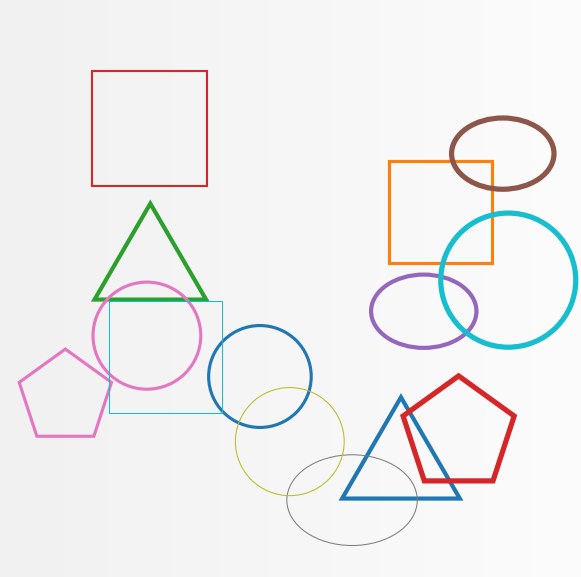[{"shape": "triangle", "thickness": 2, "radius": 0.58, "center": [0.69, 0.194]}, {"shape": "circle", "thickness": 1.5, "radius": 0.44, "center": [0.447, 0.347]}, {"shape": "square", "thickness": 1.5, "radius": 0.44, "center": [0.758, 0.632]}, {"shape": "triangle", "thickness": 2, "radius": 0.55, "center": [0.259, 0.536]}, {"shape": "pentagon", "thickness": 2.5, "radius": 0.5, "center": [0.789, 0.248]}, {"shape": "square", "thickness": 1, "radius": 0.5, "center": [0.257, 0.777]}, {"shape": "oval", "thickness": 2, "radius": 0.45, "center": [0.729, 0.46]}, {"shape": "oval", "thickness": 2.5, "radius": 0.44, "center": [0.865, 0.733]}, {"shape": "circle", "thickness": 1.5, "radius": 0.46, "center": [0.253, 0.418]}, {"shape": "pentagon", "thickness": 1.5, "radius": 0.42, "center": [0.112, 0.311]}, {"shape": "oval", "thickness": 0.5, "radius": 0.56, "center": [0.606, 0.133]}, {"shape": "circle", "thickness": 0.5, "radius": 0.47, "center": [0.499, 0.234]}, {"shape": "square", "thickness": 0.5, "radius": 0.49, "center": [0.284, 0.381]}, {"shape": "circle", "thickness": 2.5, "radius": 0.58, "center": [0.874, 0.514]}]